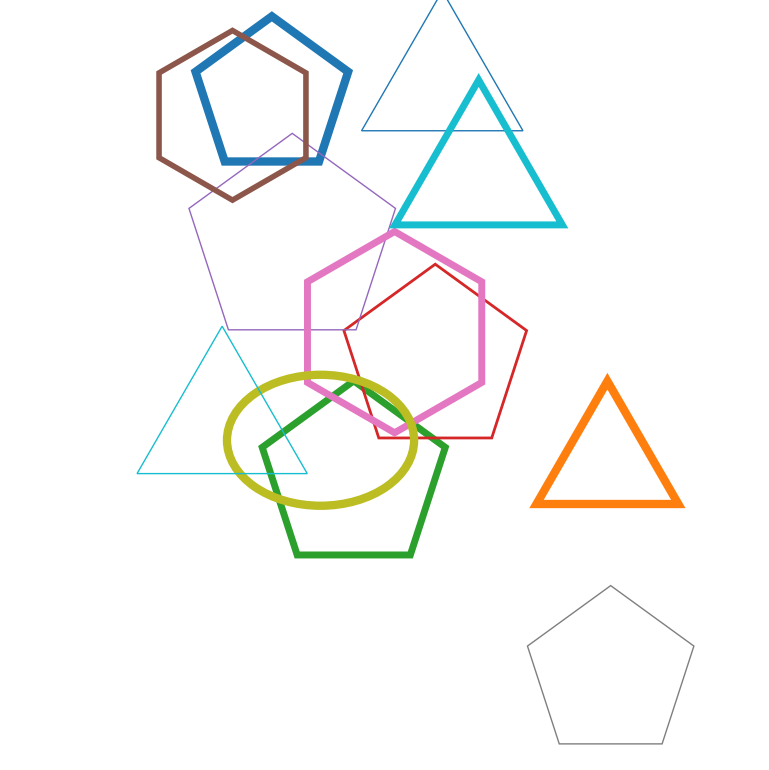[{"shape": "pentagon", "thickness": 3, "radius": 0.52, "center": [0.353, 0.875]}, {"shape": "triangle", "thickness": 0.5, "radius": 0.6, "center": [0.574, 0.891]}, {"shape": "triangle", "thickness": 3, "radius": 0.53, "center": [0.789, 0.399]}, {"shape": "pentagon", "thickness": 2.5, "radius": 0.62, "center": [0.459, 0.38]}, {"shape": "pentagon", "thickness": 1, "radius": 0.62, "center": [0.565, 0.532]}, {"shape": "pentagon", "thickness": 0.5, "radius": 0.71, "center": [0.38, 0.686]}, {"shape": "hexagon", "thickness": 2, "radius": 0.55, "center": [0.302, 0.85]}, {"shape": "hexagon", "thickness": 2.5, "radius": 0.65, "center": [0.512, 0.569]}, {"shape": "pentagon", "thickness": 0.5, "radius": 0.57, "center": [0.793, 0.126]}, {"shape": "oval", "thickness": 3, "radius": 0.61, "center": [0.416, 0.428]}, {"shape": "triangle", "thickness": 0.5, "radius": 0.64, "center": [0.288, 0.449]}, {"shape": "triangle", "thickness": 2.5, "radius": 0.63, "center": [0.622, 0.771]}]